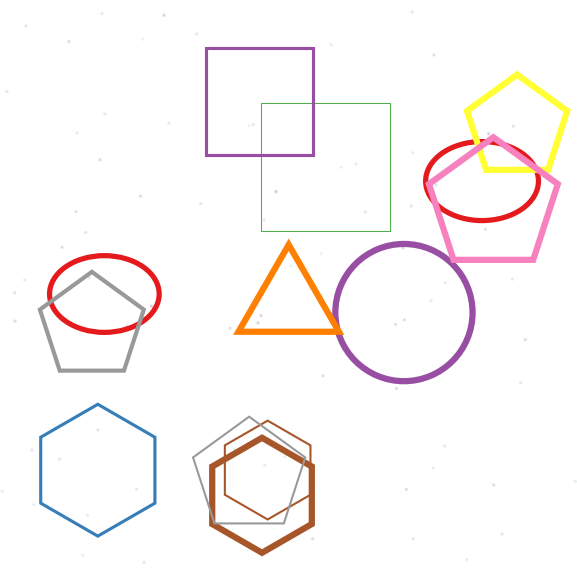[{"shape": "oval", "thickness": 2.5, "radius": 0.47, "center": [0.181, 0.49]}, {"shape": "oval", "thickness": 2.5, "radius": 0.49, "center": [0.835, 0.686]}, {"shape": "hexagon", "thickness": 1.5, "radius": 0.57, "center": [0.169, 0.185]}, {"shape": "square", "thickness": 0.5, "radius": 0.55, "center": [0.564, 0.71]}, {"shape": "circle", "thickness": 3, "radius": 0.59, "center": [0.699, 0.458]}, {"shape": "square", "thickness": 1.5, "radius": 0.46, "center": [0.449, 0.823]}, {"shape": "triangle", "thickness": 3, "radius": 0.5, "center": [0.5, 0.475]}, {"shape": "pentagon", "thickness": 3, "radius": 0.46, "center": [0.895, 0.779]}, {"shape": "hexagon", "thickness": 1, "radius": 0.43, "center": [0.463, 0.185]}, {"shape": "hexagon", "thickness": 3, "radius": 0.5, "center": [0.454, 0.142]}, {"shape": "pentagon", "thickness": 3, "radius": 0.59, "center": [0.854, 0.644]}, {"shape": "pentagon", "thickness": 2, "radius": 0.47, "center": [0.159, 0.434]}, {"shape": "pentagon", "thickness": 1, "radius": 0.51, "center": [0.431, 0.175]}]